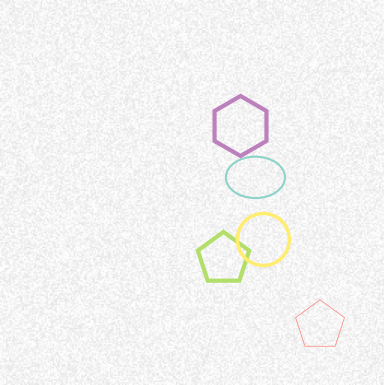[{"shape": "oval", "thickness": 1.5, "radius": 0.38, "center": [0.663, 0.539]}, {"shape": "pentagon", "thickness": 0.5, "radius": 0.33, "center": [0.831, 0.155]}, {"shape": "pentagon", "thickness": 3, "radius": 0.35, "center": [0.581, 0.328]}, {"shape": "hexagon", "thickness": 3, "radius": 0.39, "center": [0.625, 0.673]}, {"shape": "circle", "thickness": 2.5, "radius": 0.34, "center": [0.684, 0.378]}]